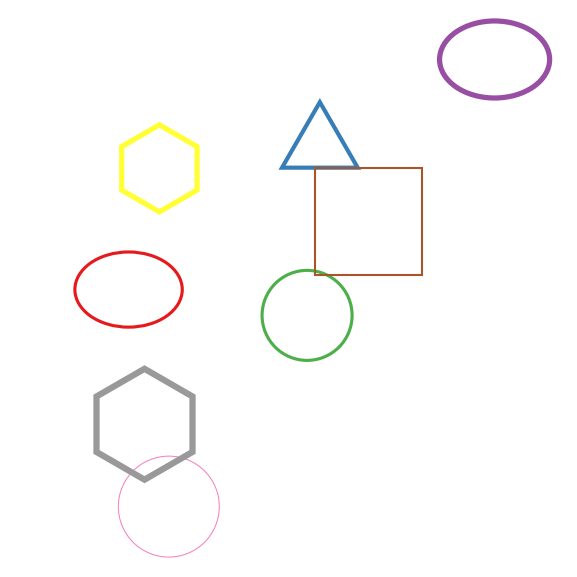[{"shape": "oval", "thickness": 1.5, "radius": 0.46, "center": [0.223, 0.498]}, {"shape": "triangle", "thickness": 2, "radius": 0.38, "center": [0.554, 0.747]}, {"shape": "circle", "thickness": 1.5, "radius": 0.39, "center": [0.532, 0.453]}, {"shape": "oval", "thickness": 2.5, "radius": 0.48, "center": [0.856, 0.896]}, {"shape": "hexagon", "thickness": 2.5, "radius": 0.38, "center": [0.276, 0.708]}, {"shape": "square", "thickness": 1, "radius": 0.47, "center": [0.638, 0.615]}, {"shape": "circle", "thickness": 0.5, "radius": 0.44, "center": [0.292, 0.122]}, {"shape": "hexagon", "thickness": 3, "radius": 0.48, "center": [0.25, 0.265]}]